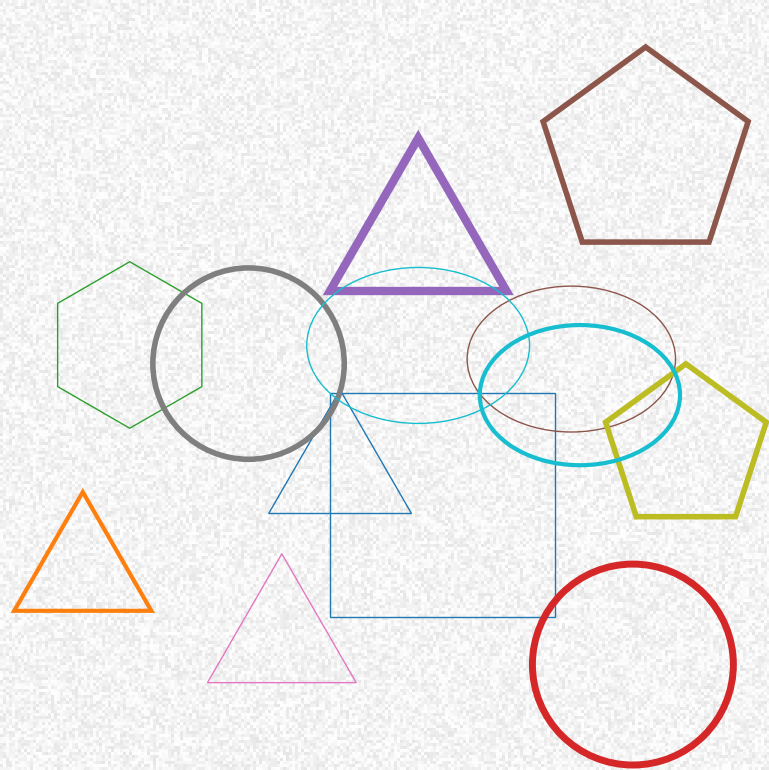[{"shape": "square", "thickness": 0.5, "radius": 0.73, "center": [0.575, 0.344]}, {"shape": "triangle", "thickness": 0.5, "radius": 0.54, "center": [0.442, 0.387]}, {"shape": "triangle", "thickness": 1.5, "radius": 0.51, "center": [0.108, 0.258]}, {"shape": "hexagon", "thickness": 0.5, "radius": 0.54, "center": [0.168, 0.552]}, {"shape": "circle", "thickness": 2.5, "radius": 0.65, "center": [0.822, 0.137]}, {"shape": "triangle", "thickness": 3, "radius": 0.66, "center": [0.543, 0.688]}, {"shape": "oval", "thickness": 0.5, "radius": 0.68, "center": [0.742, 0.534]}, {"shape": "pentagon", "thickness": 2, "radius": 0.7, "center": [0.838, 0.799]}, {"shape": "triangle", "thickness": 0.5, "radius": 0.56, "center": [0.366, 0.169]}, {"shape": "circle", "thickness": 2, "radius": 0.62, "center": [0.323, 0.528]}, {"shape": "pentagon", "thickness": 2, "radius": 0.55, "center": [0.891, 0.418]}, {"shape": "oval", "thickness": 1.5, "radius": 0.65, "center": [0.753, 0.487]}, {"shape": "oval", "thickness": 0.5, "radius": 0.72, "center": [0.543, 0.551]}]